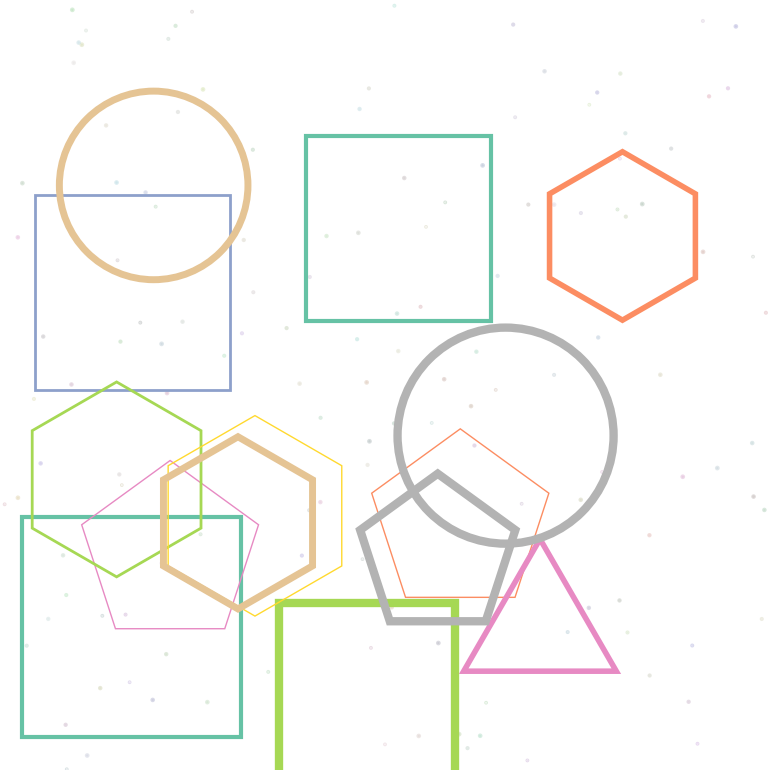[{"shape": "square", "thickness": 1.5, "radius": 0.71, "center": [0.171, 0.186]}, {"shape": "square", "thickness": 1.5, "radius": 0.6, "center": [0.518, 0.703]}, {"shape": "hexagon", "thickness": 2, "radius": 0.55, "center": [0.808, 0.694]}, {"shape": "pentagon", "thickness": 0.5, "radius": 0.6, "center": [0.598, 0.322]}, {"shape": "square", "thickness": 1, "radius": 0.63, "center": [0.172, 0.62]}, {"shape": "pentagon", "thickness": 0.5, "radius": 0.6, "center": [0.221, 0.281]}, {"shape": "triangle", "thickness": 2, "radius": 0.57, "center": [0.701, 0.186]}, {"shape": "hexagon", "thickness": 1, "radius": 0.63, "center": [0.151, 0.377]}, {"shape": "square", "thickness": 3, "radius": 0.57, "center": [0.476, 0.102]}, {"shape": "hexagon", "thickness": 0.5, "radius": 0.65, "center": [0.331, 0.33]}, {"shape": "hexagon", "thickness": 2.5, "radius": 0.56, "center": [0.309, 0.321]}, {"shape": "circle", "thickness": 2.5, "radius": 0.61, "center": [0.2, 0.759]}, {"shape": "circle", "thickness": 3, "radius": 0.7, "center": [0.657, 0.434]}, {"shape": "pentagon", "thickness": 3, "radius": 0.53, "center": [0.569, 0.279]}]